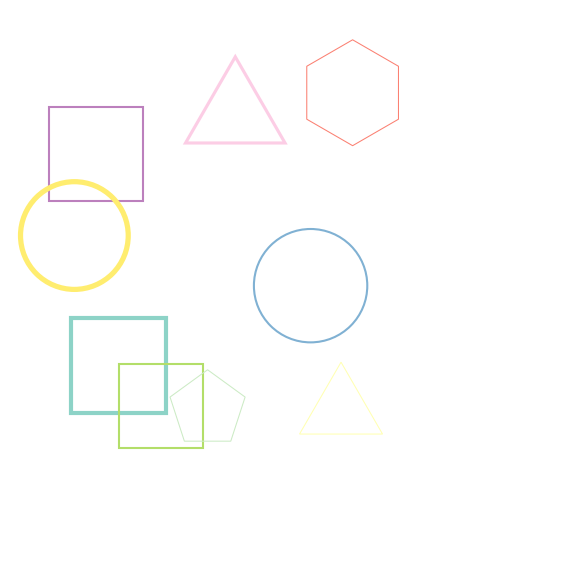[{"shape": "square", "thickness": 2, "radius": 0.41, "center": [0.205, 0.367]}, {"shape": "triangle", "thickness": 0.5, "radius": 0.41, "center": [0.591, 0.289]}, {"shape": "hexagon", "thickness": 0.5, "radius": 0.46, "center": [0.611, 0.839]}, {"shape": "circle", "thickness": 1, "radius": 0.49, "center": [0.538, 0.504]}, {"shape": "square", "thickness": 1, "radius": 0.36, "center": [0.278, 0.296]}, {"shape": "triangle", "thickness": 1.5, "radius": 0.5, "center": [0.407, 0.801]}, {"shape": "square", "thickness": 1, "radius": 0.41, "center": [0.166, 0.732]}, {"shape": "pentagon", "thickness": 0.5, "radius": 0.34, "center": [0.359, 0.29]}, {"shape": "circle", "thickness": 2.5, "radius": 0.47, "center": [0.129, 0.591]}]